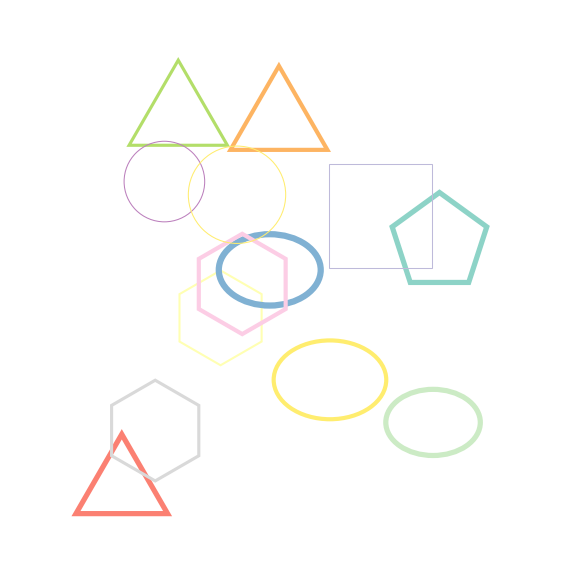[{"shape": "pentagon", "thickness": 2.5, "radius": 0.43, "center": [0.761, 0.58]}, {"shape": "hexagon", "thickness": 1, "radius": 0.41, "center": [0.382, 0.449]}, {"shape": "square", "thickness": 0.5, "radius": 0.45, "center": [0.659, 0.625]}, {"shape": "triangle", "thickness": 2.5, "radius": 0.46, "center": [0.211, 0.156]}, {"shape": "oval", "thickness": 3, "radius": 0.44, "center": [0.467, 0.532]}, {"shape": "triangle", "thickness": 2, "radius": 0.48, "center": [0.483, 0.788]}, {"shape": "triangle", "thickness": 1.5, "radius": 0.49, "center": [0.309, 0.797]}, {"shape": "hexagon", "thickness": 2, "radius": 0.43, "center": [0.419, 0.507]}, {"shape": "hexagon", "thickness": 1.5, "radius": 0.44, "center": [0.269, 0.254]}, {"shape": "circle", "thickness": 0.5, "radius": 0.35, "center": [0.285, 0.685]}, {"shape": "oval", "thickness": 2.5, "radius": 0.41, "center": [0.75, 0.268]}, {"shape": "oval", "thickness": 2, "radius": 0.49, "center": [0.571, 0.341]}, {"shape": "circle", "thickness": 0.5, "radius": 0.42, "center": [0.41, 0.662]}]